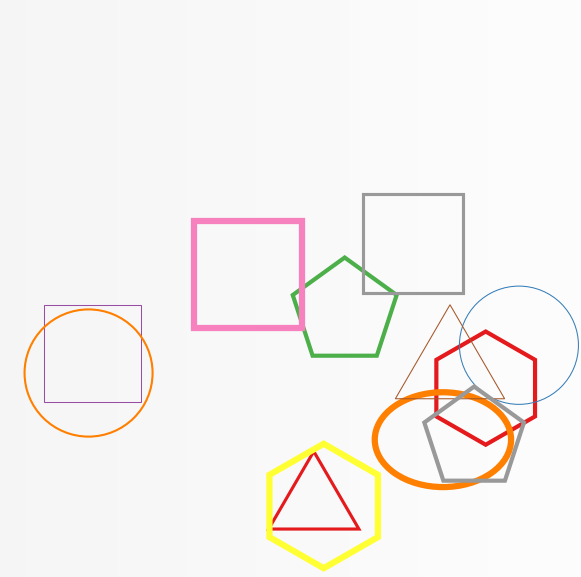[{"shape": "triangle", "thickness": 1.5, "radius": 0.45, "center": [0.54, 0.128]}, {"shape": "hexagon", "thickness": 2, "radius": 0.49, "center": [0.836, 0.327]}, {"shape": "circle", "thickness": 0.5, "radius": 0.51, "center": [0.893, 0.401]}, {"shape": "pentagon", "thickness": 2, "radius": 0.47, "center": [0.593, 0.459]}, {"shape": "square", "thickness": 0.5, "radius": 0.42, "center": [0.159, 0.387]}, {"shape": "circle", "thickness": 1, "radius": 0.55, "center": [0.152, 0.353]}, {"shape": "oval", "thickness": 3, "radius": 0.59, "center": [0.762, 0.238]}, {"shape": "hexagon", "thickness": 3, "radius": 0.54, "center": [0.557, 0.123]}, {"shape": "triangle", "thickness": 0.5, "radius": 0.54, "center": [0.774, 0.363]}, {"shape": "square", "thickness": 3, "radius": 0.46, "center": [0.427, 0.523]}, {"shape": "square", "thickness": 1.5, "radius": 0.43, "center": [0.71, 0.577]}, {"shape": "pentagon", "thickness": 2, "radius": 0.45, "center": [0.816, 0.24]}]